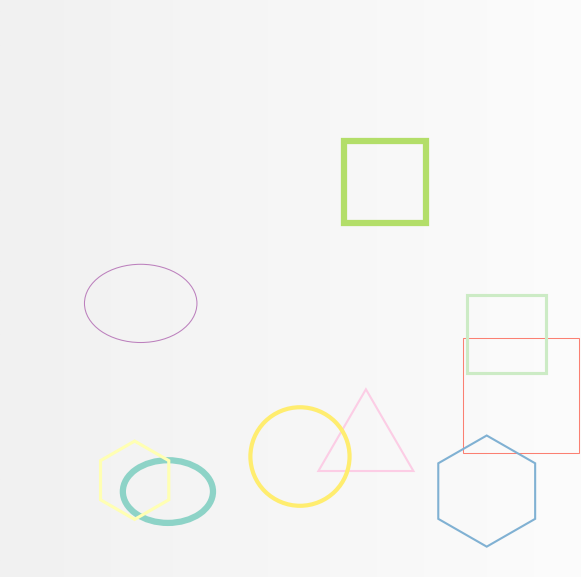[{"shape": "oval", "thickness": 3, "radius": 0.39, "center": [0.289, 0.148]}, {"shape": "hexagon", "thickness": 1.5, "radius": 0.34, "center": [0.232, 0.168]}, {"shape": "square", "thickness": 0.5, "radius": 0.5, "center": [0.896, 0.314]}, {"shape": "hexagon", "thickness": 1, "radius": 0.48, "center": [0.837, 0.149]}, {"shape": "square", "thickness": 3, "radius": 0.36, "center": [0.662, 0.684]}, {"shape": "triangle", "thickness": 1, "radius": 0.47, "center": [0.63, 0.231]}, {"shape": "oval", "thickness": 0.5, "radius": 0.48, "center": [0.242, 0.474]}, {"shape": "square", "thickness": 1.5, "radius": 0.34, "center": [0.872, 0.421]}, {"shape": "circle", "thickness": 2, "radius": 0.43, "center": [0.516, 0.209]}]